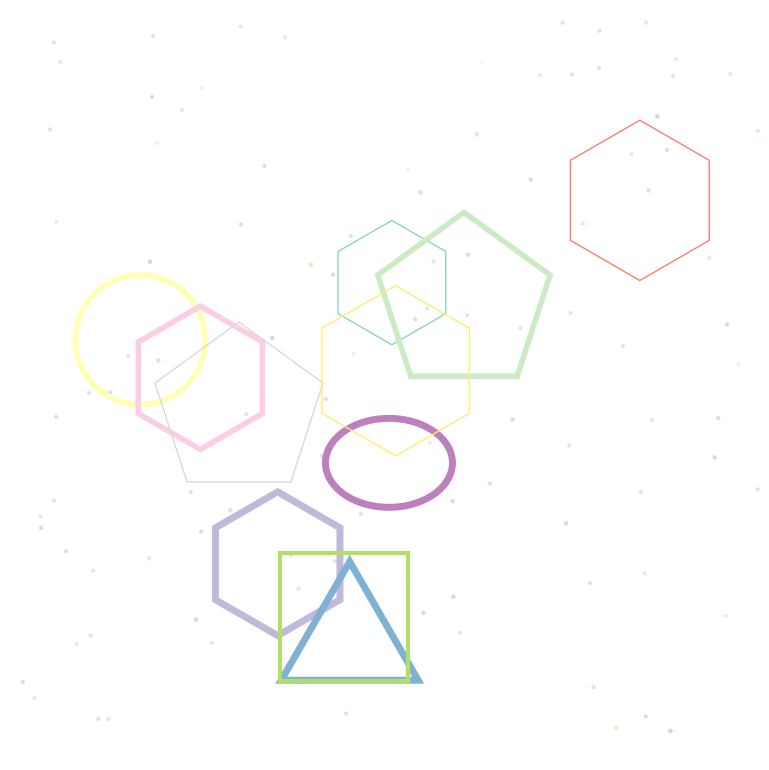[{"shape": "hexagon", "thickness": 0.5, "radius": 0.4, "center": [0.509, 0.633]}, {"shape": "circle", "thickness": 2, "radius": 0.42, "center": [0.182, 0.559]}, {"shape": "hexagon", "thickness": 2.5, "radius": 0.47, "center": [0.361, 0.268]}, {"shape": "hexagon", "thickness": 0.5, "radius": 0.52, "center": [0.831, 0.74]}, {"shape": "triangle", "thickness": 2.5, "radius": 0.51, "center": [0.454, 0.168]}, {"shape": "square", "thickness": 1.5, "radius": 0.42, "center": [0.447, 0.199]}, {"shape": "hexagon", "thickness": 2, "radius": 0.47, "center": [0.26, 0.509]}, {"shape": "pentagon", "thickness": 0.5, "radius": 0.57, "center": [0.31, 0.467]}, {"shape": "oval", "thickness": 2.5, "radius": 0.41, "center": [0.505, 0.399]}, {"shape": "pentagon", "thickness": 2, "radius": 0.59, "center": [0.603, 0.606]}, {"shape": "hexagon", "thickness": 0.5, "radius": 0.55, "center": [0.514, 0.518]}]